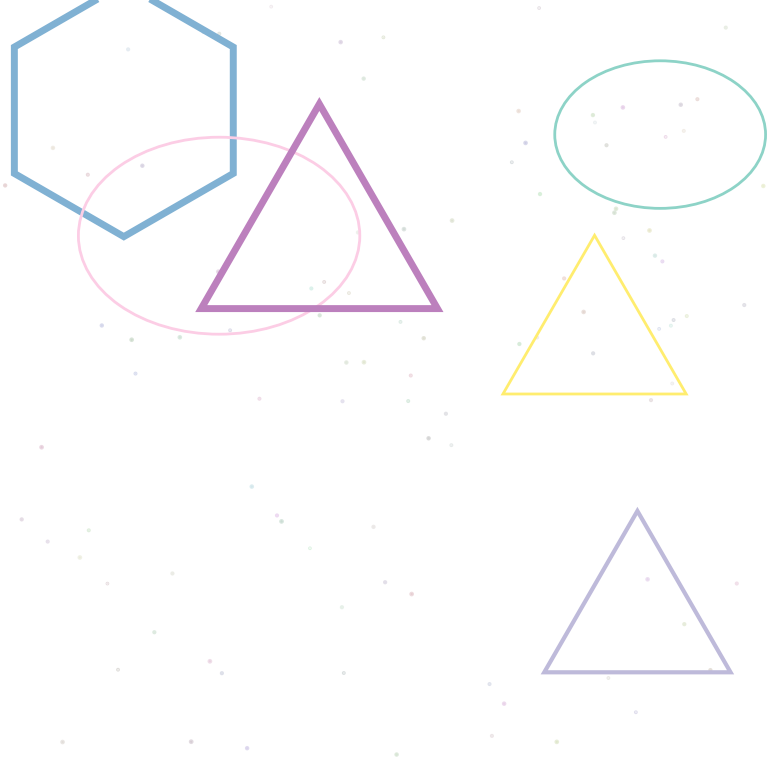[{"shape": "oval", "thickness": 1, "radius": 0.68, "center": [0.857, 0.825]}, {"shape": "triangle", "thickness": 1.5, "radius": 0.7, "center": [0.828, 0.197]}, {"shape": "hexagon", "thickness": 2.5, "radius": 0.82, "center": [0.161, 0.857]}, {"shape": "oval", "thickness": 1, "radius": 0.91, "center": [0.285, 0.694]}, {"shape": "triangle", "thickness": 2.5, "radius": 0.89, "center": [0.415, 0.688]}, {"shape": "triangle", "thickness": 1, "radius": 0.69, "center": [0.772, 0.557]}]